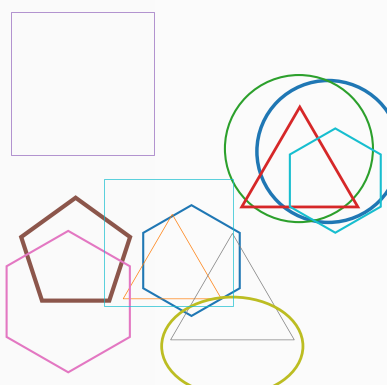[{"shape": "circle", "thickness": 2.5, "radius": 0.92, "center": [0.847, 0.607]}, {"shape": "hexagon", "thickness": 1.5, "radius": 0.72, "center": [0.494, 0.323]}, {"shape": "triangle", "thickness": 0.5, "radius": 0.73, "center": [0.445, 0.297]}, {"shape": "circle", "thickness": 1.5, "radius": 0.96, "center": [0.771, 0.614]}, {"shape": "triangle", "thickness": 2, "radius": 0.87, "center": [0.774, 0.549]}, {"shape": "square", "thickness": 0.5, "radius": 0.93, "center": [0.213, 0.783]}, {"shape": "pentagon", "thickness": 3, "radius": 0.74, "center": [0.195, 0.339]}, {"shape": "hexagon", "thickness": 1.5, "radius": 0.92, "center": [0.176, 0.217]}, {"shape": "triangle", "thickness": 0.5, "radius": 0.92, "center": [0.6, 0.209]}, {"shape": "oval", "thickness": 2, "radius": 0.91, "center": [0.599, 0.101]}, {"shape": "square", "thickness": 0.5, "radius": 0.83, "center": [0.435, 0.37]}, {"shape": "hexagon", "thickness": 1.5, "radius": 0.68, "center": [0.865, 0.531]}]